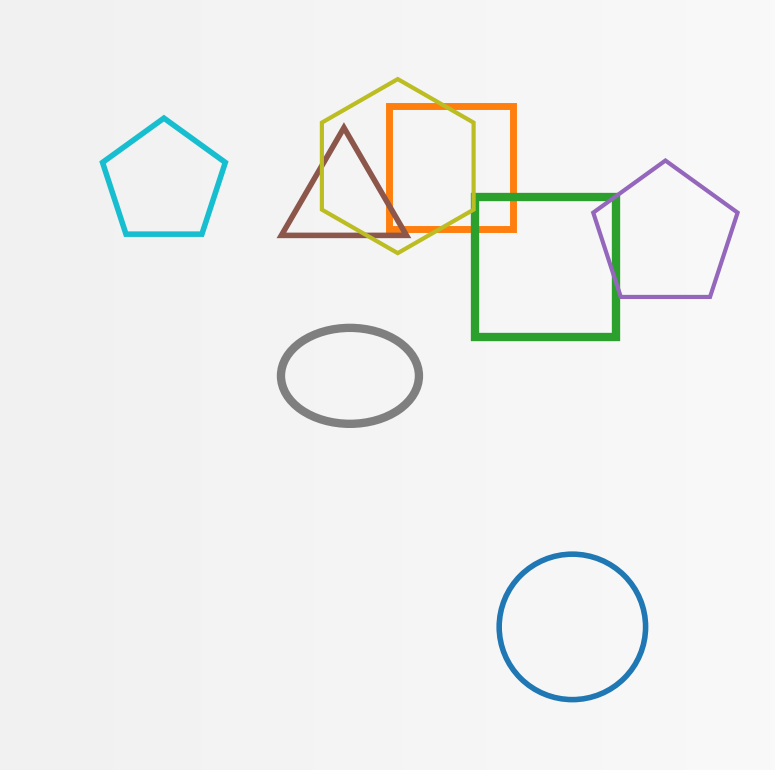[{"shape": "circle", "thickness": 2, "radius": 0.47, "center": [0.739, 0.186]}, {"shape": "square", "thickness": 2.5, "radius": 0.4, "center": [0.582, 0.782]}, {"shape": "square", "thickness": 3, "radius": 0.45, "center": [0.704, 0.653]}, {"shape": "pentagon", "thickness": 1.5, "radius": 0.49, "center": [0.859, 0.694]}, {"shape": "triangle", "thickness": 2, "radius": 0.47, "center": [0.444, 0.741]}, {"shape": "oval", "thickness": 3, "radius": 0.45, "center": [0.452, 0.512]}, {"shape": "hexagon", "thickness": 1.5, "radius": 0.57, "center": [0.513, 0.784]}, {"shape": "pentagon", "thickness": 2, "radius": 0.42, "center": [0.212, 0.763]}]